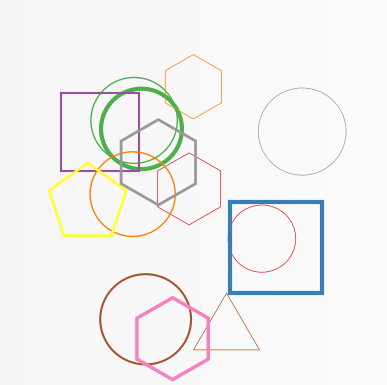[{"shape": "circle", "thickness": 0.5, "radius": 0.44, "center": [0.676, 0.38]}, {"shape": "hexagon", "thickness": 0.5, "radius": 0.47, "center": [0.488, 0.509]}, {"shape": "square", "thickness": 3, "radius": 0.59, "center": [0.712, 0.358]}, {"shape": "circle", "thickness": 1, "radius": 0.56, "center": [0.346, 0.687]}, {"shape": "circle", "thickness": 3, "radius": 0.52, "center": [0.365, 0.665]}, {"shape": "square", "thickness": 1.5, "radius": 0.5, "center": [0.258, 0.657]}, {"shape": "hexagon", "thickness": 0.5, "radius": 0.42, "center": [0.499, 0.775]}, {"shape": "circle", "thickness": 1, "radius": 0.55, "center": [0.342, 0.496]}, {"shape": "pentagon", "thickness": 2, "radius": 0.52, "center": [0.226, 0.472]}, {"shape": "triangle", "thickness": 0.5, "radius": 0.49, "center": [0.585, 0.14]}, {"shape": "circle", "thickness": 1.5, "radius": 0.59, "center": [0.376, 0.171]}, {"shape": "hexagon", "thickness": 2.5, "radius": 0.53, "center": [0.445, 0.12]}, {"shape": "hexagon", "thickness": 2, "radius": 0.55, "center": [0.409, 0.578]}, {"shape": "circle", "thickness": 0.5, "radius": 0.57, "center": [0.78, 0.658]}]